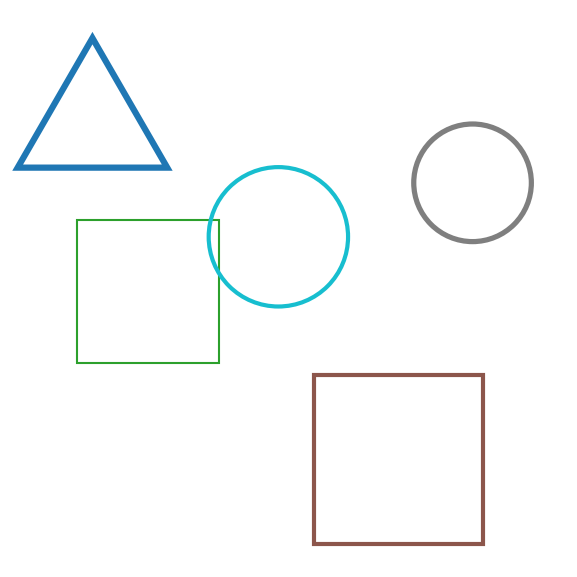[{"shape": "triangle", "thickness": 3, "radius": 0.75, "center": [0.16, 0.784]}, {"shape": "square", "thickness": 1, "radius": 0.62, "center": [0.256, 0.494]}, {"shape": "square", "thickness": 2, "radius": 0.73, "center": [0.689, 0.203]}, {"shape": "circle", "thickness": 2.5, "radius": 0.51, "center": [0.818, 0.683]}, {"shape": "circle", "thickness": 2, "radius": 0.6, "center": [0.482, 0.589]}]